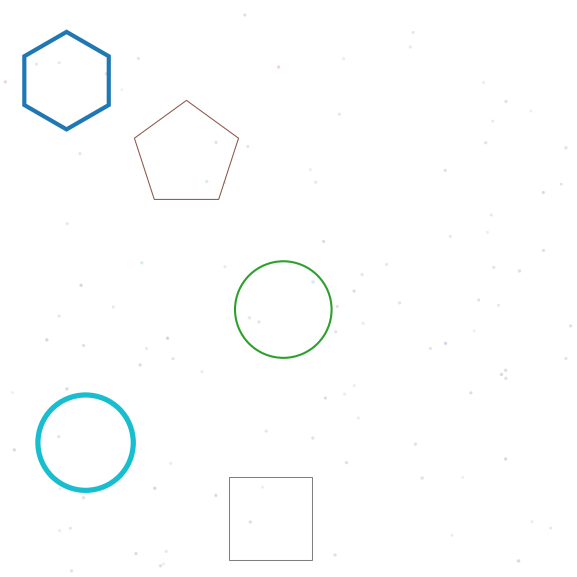[{"shape": "hexagon", "thickness": 2, "radius": 0.42, "center": [0.115, 0.86]}, {"shape": "circle", "thickness": 1, "radius": 0.42, "center": [0.491, 0.463]}, {"shape": "pentagon", "thickness": 0.5, "radius": 0.47, "center": [0.323, 0.731]}, {"shape": "square", "thickness": 0.5, "radius": 0.36, "center": [0.469, 0.101]}, {"shape": "circle", "thickness": 2.5, "radius": 0.41, "center": [0.148, 0.233]}]